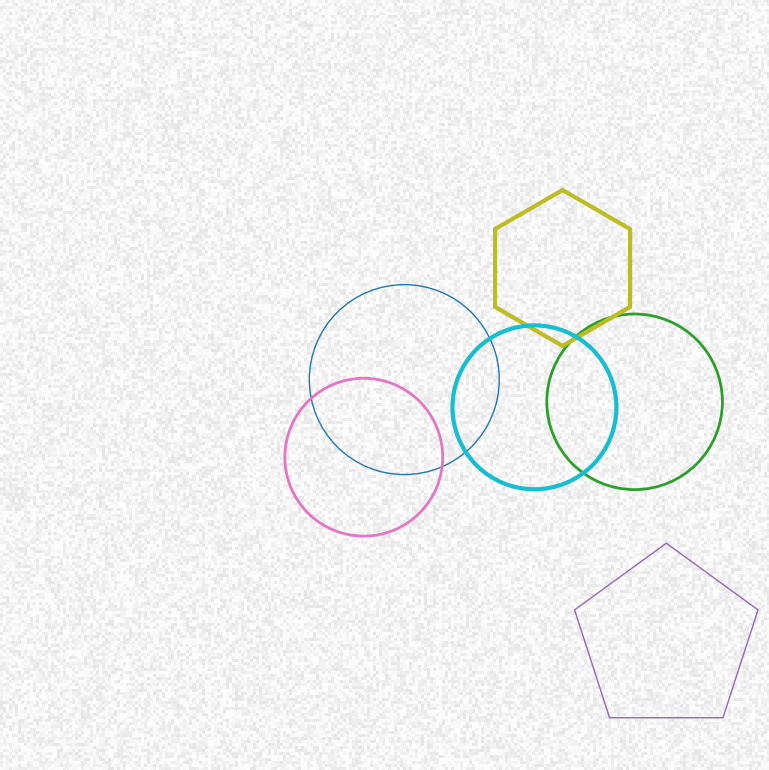[{"shape": "circle", "thickness": 0.5, "radius": 0.62, "center": [0.525, 0.507]}, {"shape": "circle", "thickness": 1, "radius": 0.57, "center": [0.824, 0.478]}, {"shape": "pentagon", "thickness": 0.5, "radius": 0.63, "center": [0.865, 0.169]}, {"shape": "circle", "thickness": 1, "radius": 0.51, "center": [0.472, 0.406]}, {"shape": "hexagon", "thickness": 1.5, "radius": 0.51, "center": [0.731, 0.652]}, {"shape": "circle", "thickness": 1.5, "radius": 0.53, "center": [0.694, 0.471]}]